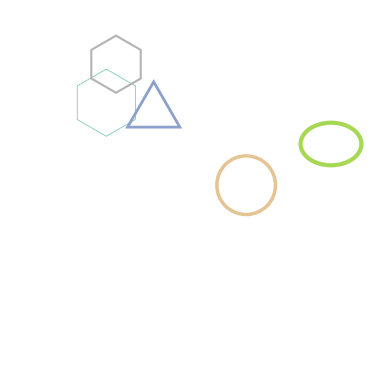[{"shape": "hexagon", "thickness": 0.5, "radius": 0.44, "center": [0.276, 0.733]}, {"shape": "triangle", "thickness": 2, "radius": 0.39, "center": [0.399, 0.709]}, {"shape": "oval", "thickness": 3, "radius": 0.4, "center": [0.86, 0.626]}, {"shape": "circle", "thickness": 2.5, "radius": 0.38, "center": [0.639, 0.519]}, {"shape": "hexagon", "thickness": 1.5, "radius": 0.37, "center": [0.301, 0.833]}]